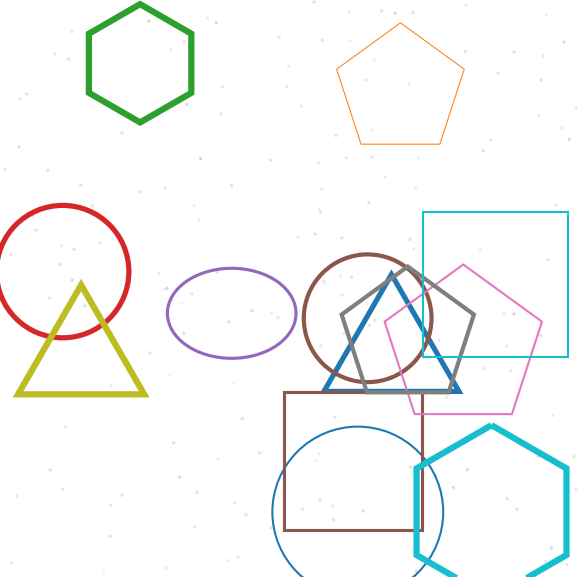[{"shape": "circle", "thickness": 1, "radius": 0.74, "center": [0.62, 0.112]}, {"shape": "triangle", "thickness": 2.5, "radius": 0.67, "center": [0.678, 0.389]}, {"shape": "pentagon", "thickness": 0.5, "radius": 0.58, "center": [0.693, 0.843]}, {"shape": "hexagon", "thickness": 3, "radius": 0.51, "center": [0.243, 0.89]}, {"shape": "circle", "thickness": 2.5, "radius": 0.57, "center": [0.109, 0.529]}, {"shape": "oval", "thickness": 1.5, "radius": 0.56, "center": [0.401, 0.457]}, {"shape": "square", "thickness": 1.5, "radius": 0.6, "center": [0.611, 0.201]}, {"shape": "circle", "thickness": 2, "radius": 0.55, "center": [0.637, 0.448]}, {"shape": "pentagon", "thickness": 1, "radius": 0.72, "center": [0.802, 0.398]}, {"shape": "pentagon", "thickness": 2, "radius": 0.6, "center": [0.706, 0.417]}, {"shape": "triangle", "thickness": 3, "radius": 0.63, "center": [0.14, 0.379]}, {"shape": "hexagon", "thickness": 3, "radius": 0.75, "center": [0.851, 0.113]}, {"shape": "square", "thickness": 1, "radius": 0.63, "center": [0.859, 0.506]}]